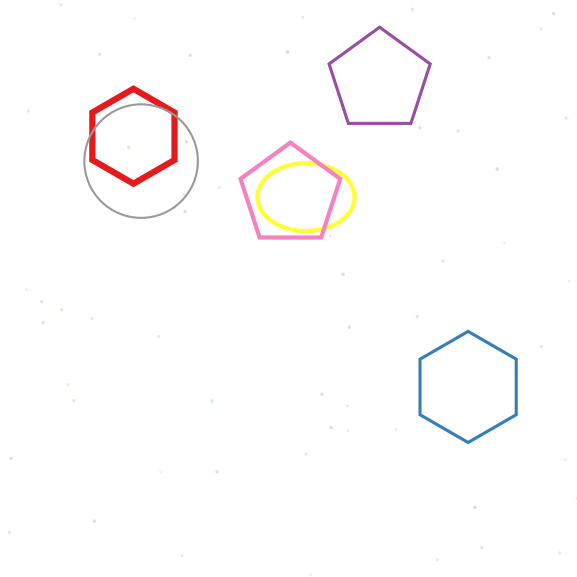[{"shape": "hexagon", "thickness": 3, "radius": 0.41, "center": [0.231, 0.763]}, {"shape": "hexagon", "thickness": 1.5, "radius": 0.48, "center": [0.811, 0.329]}, {"shape": "pentagon", "thickness": 1.5, "radius": 0.46, "center": [0.657, 0.86]}, {"shape": "oval", "thickness": 2, "radius": 0.42, "center": [0.53, 0.658]}, {"shape": "pentagon", "thickness": 2, "radius": 0.45, "center": [0.503, 0.661]}, {"shape": "circle", "thickness": 1, "radius": 0.49, "center": [0.244, 0.72]}]